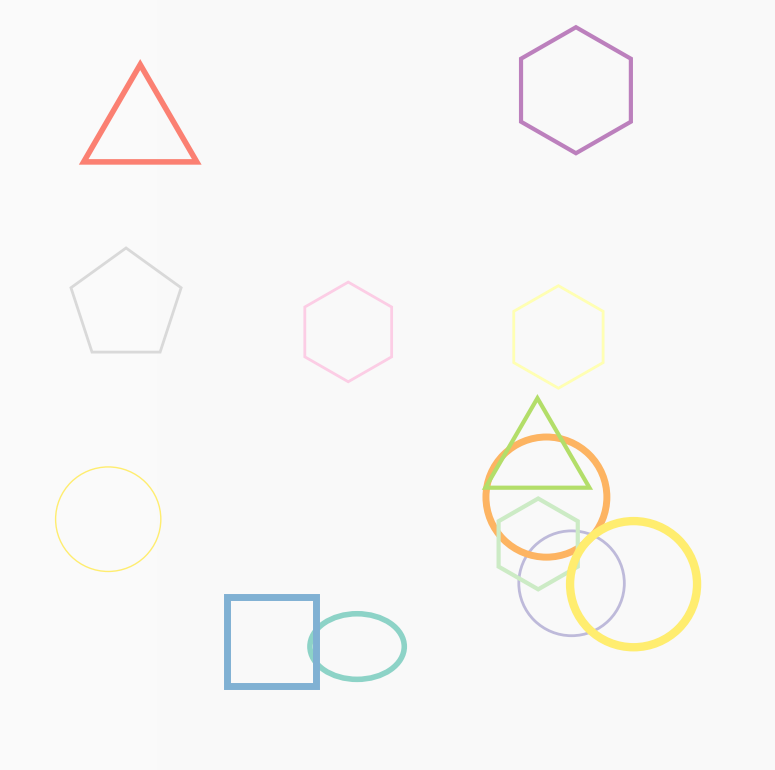[{"shape": "oval", "thickness": 2, "radius": 0.3, "center": [0.461, 0.16]}, {"shape": "hexagon", "thickness": 1, "radius": 0.33, "center": [0.721, 0.562]}, {"shape": "circle", "thickness": 1, "radius": 0.34, "center": [0.738, 0.242]}, {"shape": "triangle", "thickness": 2, "radius": 0.42, "center": [0.181, 0.832]}, {"shape": "square", "thickness": 2.5, "radius": 0.29, "center": [0.35, 0.167]}, {"shape": "circle", "thickness": 2.5, "radius": 0.39, "center": [0.705, 0.354]}, {"shape": "triangle", "thickness": 1.5, "radius": 0.39, "center": [0.693, 0.405]}, {"shape": "hexagon", "thickness": 1, "radius": 0.32, "center": [0.449, 0.569]}, {"shape": "pentagon", "thickness": 1, "radius": 0.37, "center": [0.163, 0.603]}, {"shape": "hexagon", "thickness": 1.5, "radius": 0.41, "center": [0.743, 0.883]}, {"shape": "hexagon", "thickness": 1.5, "radius": 0.29, "center": [0.694, 0.294]}, {"shape": "circle", "thickness": 0.5, "radius": 0.34, "center": [0.14, 0.326]}, {"shape": "circle", "thickness": 3, "radius": 0.41, "center": [0.818, 0.241]}]